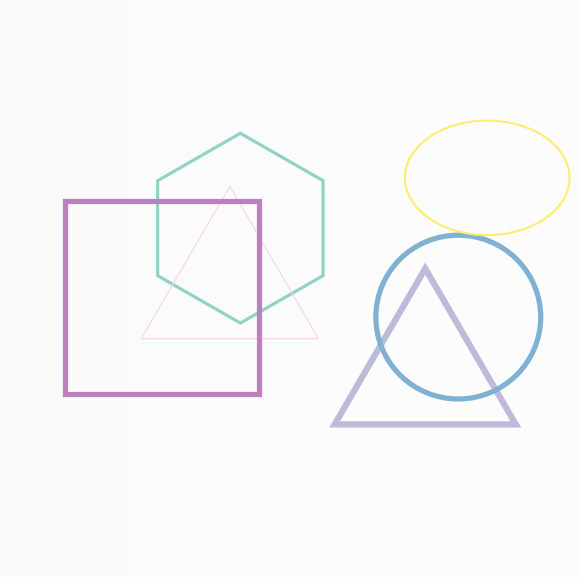[{"shape": "hexagon", "thickness": 1.5, "radius": 0.82, "center": [0.414, 0.604]}, {"shape": "triangle", "thickness": 3, "radius": 0.9, "center": [0.732, 0.354]}, {"shape": "circle", "thickness": 2.5, "radius": 0.71, "center": [0.788, 0.45]}, {"shape": "triangle", "thickness": 0.5, "radius": 0.88, "center": [0.395, 0.501]}, {"shape": "square", "thickness": 2.5, "radius": 0.83, "center": [0.278, 0.484]}, {"shape": "oval", "thickness": 1, "radius": 0.71, "center": [0.838, 0.691]}]